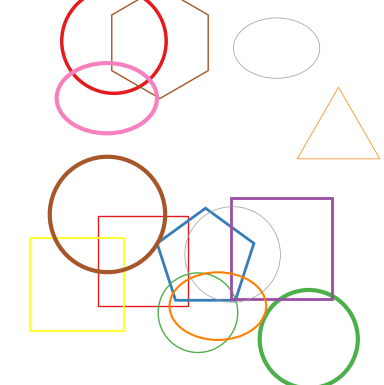[{"shape": "circle", "thickness": 2.5, "radius": 0.68, "center": [0.296, 0.893]}, {"shape": "square", "thickness": 1, "radius": 0.59, "center": [0.372, 0.322]}, {"shape": "pentagon", "thickness": 2, "radius": 0.66, "center": [0.534, 0.327]}, {"shape": "circle", "thickness": 1, "radius": 0.52, "center": [0.514, 0.188]}, {"shape": "circle", "thickness": 3, "radius": 0.64, "center": [0.802, 0.119]}, {"shape": "square", "thickness": 2, "radius": 0.66, "center": [0.732, 0.354]}, {"shape": "oval", "thickness": 1.5, "radius": 0.63, "center": [0.566, 0.205]}, {"shape": "triangle", "thickness": 0.5, "radius": 0.62, "center": [0.879, 0.649]}, {"shape": "square", "thickness": 1.5, "radius": 0.61, "center": [0.2, 0.261]}, {"shape": "circle", "thickness": 3, "radius": 0.75, "center": [0.279, 0.443]}, {"shape": "hexagon", "thickness": 1, "radius": 0.72, "center": [0.416, 0.889]}, {"shape": "oval", "thickness": 3, "radius": 0.65, "center": [0.277, 0.745]}, {"shape": "circle", "thickness": 0.5, "radius": 0.62, "center": [0.604, 0.339]}, {"shape": "oval", "thickness": 0.5, "radius": 0.56, "center": [0.719, 0.875]}]